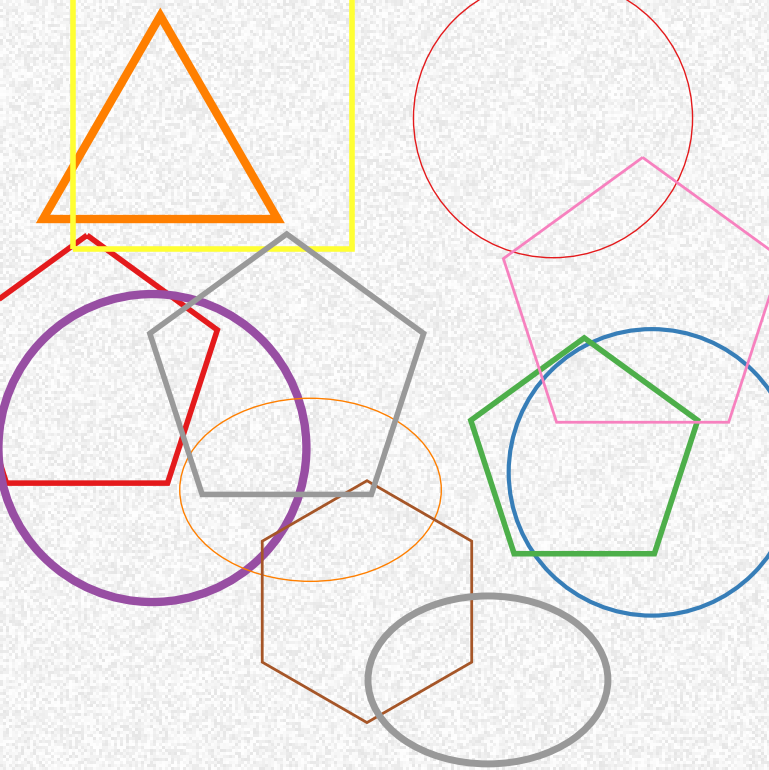[{"shape": "circle", "thickness": 0.5, "radius": 0.91, "center": [0.718, 0.847]}, {"shape": "pentagon", "thickness": 2, "radius": 0.89, "center": [0.113, 0.517]}, {"shape": "circle", "thickness": 1.5, "radius": 0.93, "center": [0.847, 0.387]}, {"shape": "pentagon", "thickness": 2, "radius": 0.77, "center": [0.759, 0.406]}, {"shape": "circle", "thickness": 3, "radius": 1.0, "center": [0.198, 0.418]}, {"shape": "oval", "thickness": 0.5, "radius": 0.85, "center": [0.403, 0.364]}, {"shape": "triangle", "thickness": 3, "radius": 0.88, "center": [0.208, 0.804]}, {"shape": "square", "thickness": 2, "radius": 0.91, "center": [0.276, 0.858]}, {"shape": "hexagon", "thickness": 1, "radius": 0.79, "center": [0.477, 0.219]}, {"shape": "pentagon", "thickness": 1, "radius": 0.95, "center": [0.835, 0.605]}, {"shape": "pentagon", "thickness": 2, "radius": 0.93, "center": [0.372, 0.509]}, {"shape": "oval", "thickness": 2.5, "radius": 0.78, "center": [0.634, 0.117]}]